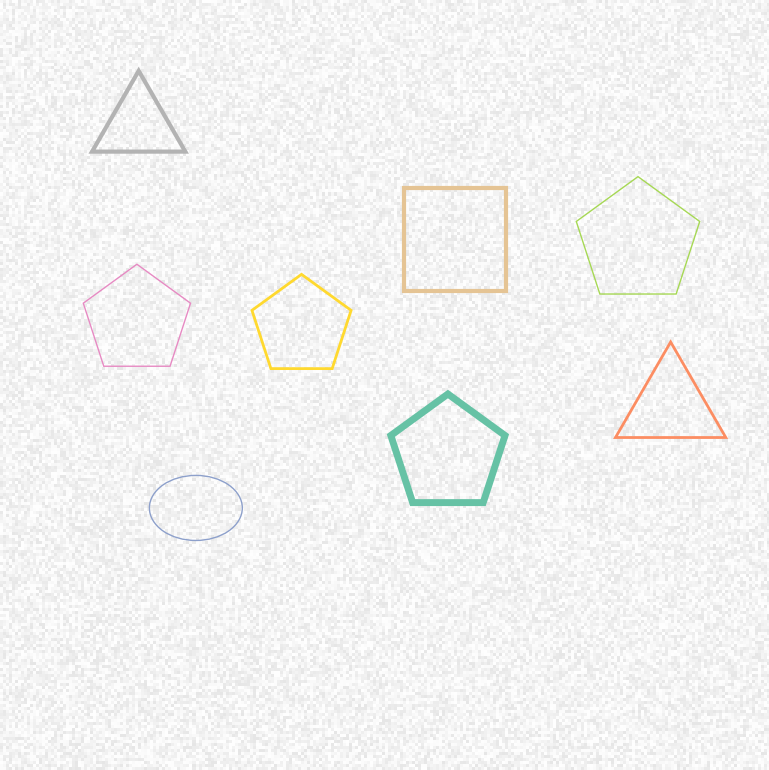[{"shape": "pentagon", "thickness": 2.5, "radius": 0.39, "center": [0.582, 0.41]}, {"shape": "triangle", "thickness": 1, "radius": 0.41, "center": [0.871, 0.473]}, {"shape": "oval", "thickness": 0.5, "radius": 0.3, "center": [0.254, 0.34]}, {"shape": "pentagon", "thickness": 0.5, "radius": 0.37, "center": [0.178, 0.584]}, {"shape": "pentagon", "thickness": 0.5, "radius": 0.42, "center": [0.829, 0.686]}, {"shape": "pentagon", "thickness": 1, "radius": 0.34, "center": [0.392, 0.576]}, {"shape": "square", "thickness": 1.5, "radius": 0.33, "center": [0.591, 0.689]}, {"shape": "triangle", "thickness": 1.5, "radius": 0.35, "center": [0.18, 0.838]}]